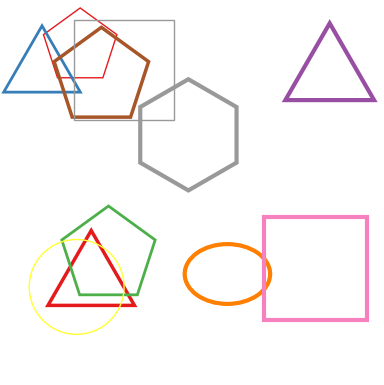[{"shape": "pentagon", "thickness": 1, "radius": 0.5, "center": [0.208, 0.879]}, {"shape": "triangle", "thickness": 2.5, "radius": 0.65, "center": [0.237, 0.272]}, {"shape": "triangle", "thickness": 2, "radius": 0.57, "center": [0.109, 0.818]}, {"shape": "pentagon", "thickness": 2, "radius": 0.64, "center": [0.282, 0.337]}, {"shape": "triangle", "thickness": 3, "radius": 0.67, "center": [0.856, 0.807]}, {"shape": "oval", "thickness": 3, "radius": 0.55, "center": [0.591, 0.288]}, {"shape": "circle", "thickness": 1, "radius": 0.62, "center": [0.199, 0.255]}, {"shape": "pentagon", "thickness": 2.5, "radius": 0.64, "center": [0.263, 0.8]}, {"shape": "square", "thickness": 3, "radius": 0.67, "center": [0.819, 0.303]}, {"shape": "hexagon", "thickness": 3, "radius": 0.72, "center": [0.489, 0.65]}, {"shape": "square", "thickness": 1, "radius": 0.65, "center": [0.322, 0.818]}]